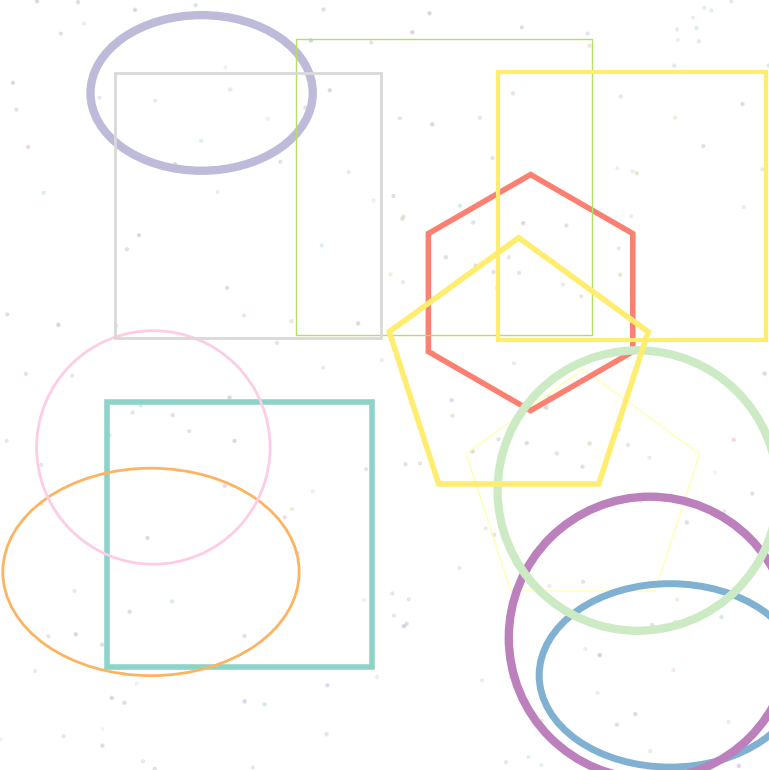[{"shape": "square", "thickness": 2, "radius": 0.86, "center": [0.311, 0.306]}, {"shape": "pentagon", "thickness": 0.5, "radius": 0.8, "center": [0.757, 0.361]}, {"shape": "oval", "thickness": 3, "radius": 0.72, "center": [0.262, 0.879]}, {"shape": "hexagon", "thickness": 2, "radius": 0.77, "center": [0.689, 0.62]}, {"shape": "oval", "thickness": 2.5, "radius": 0.85, "center": [0.87, 0.123]}, {"shape": "oval", "thickness": 1, "radius": 0.96, "center": [0.196, 0.257]}, {"shape": "square", "thickness": 0.5, "radius": 0.96, "center": [0.576, 0.758]}, {"shape": "circle", "thickness": 1, "radius": 0.76, "center": [0.199, 0.419]}, {"shape": "square", "thickness": 1, "radius": 0.86, "center": [0.322, 0.733]}, {"shape": "circle", "thickness": 3, "radius": 0.92, "center": [0.844, 0.172]}, {"shape": "circle", "thickness": 3, "radius": 0.91, "center": [0.828, 0.363]}, {"shape": "pentagon", "thickness": 2, "radius": 0.88, "center": [0.674, 0.515]}, {"shape": "square", "thickness": 1.5, "radius": 0.87, "center": [0.821, 0.732]}]